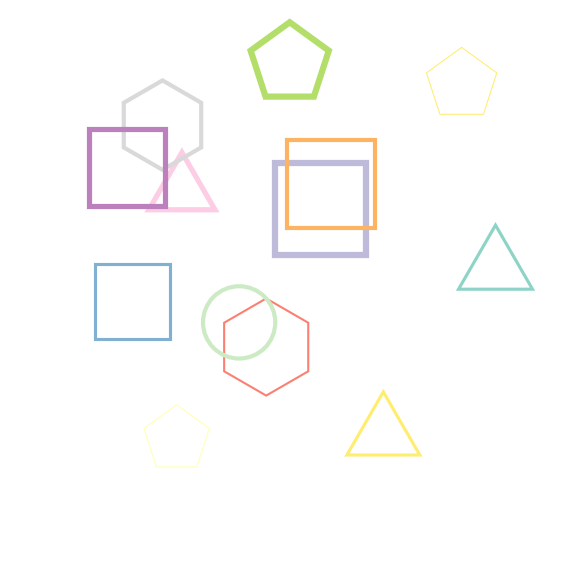[{"shape": "triangle", "thickness": 1.5, "radius": 0.37, "center": [0.858, 0.535]}, {"shape": "pentagon", "thickness": 0.5, "radius": 0.3, "center": [0.306, 0.239]}, {"shape": "square", "thickness": 3, "radius": 0.39, "center": [0.554, 0.637]}, {"shape": "hexagon", "thickness": 1, "radius": 0.42, "center": [0.461, 0.398]}, {"shape": "square", "thickness": 1.5, "radius": 0.32, "center": [0.229, 0.477]}, {"shape": "square", "thickness": 2, "radius": 0.38, "center": [0.573, 0.681]}, {"shape": "pentagon", "thickness": 3, "radius": 0.36, "center": [0.502, 0.889]}, {"shape": "triangle", "thickness": 2.5, "radius": 0.33, "center": [0.315, 0.669]}, {"shape": "hexagon", "thickness": 2, "radius": 0.39, "center": [0.281, 0.782]}, {"shape": "square", "thickness": 2.5, "radius": 0.33, "center": [0.22, 0.709]}, {"shape": "circle", "thickness": 2, "radius": 0.31, "center": [0.414, 0.441]}, {"shape": "pentagon", "thickness": 0.5, "radius": 0.32, "center": [0.799, 0.853]}, {"shape": "triangle", "thickness": 1.5, "radius": 0.36, "center": [0.664, 0.248]}]